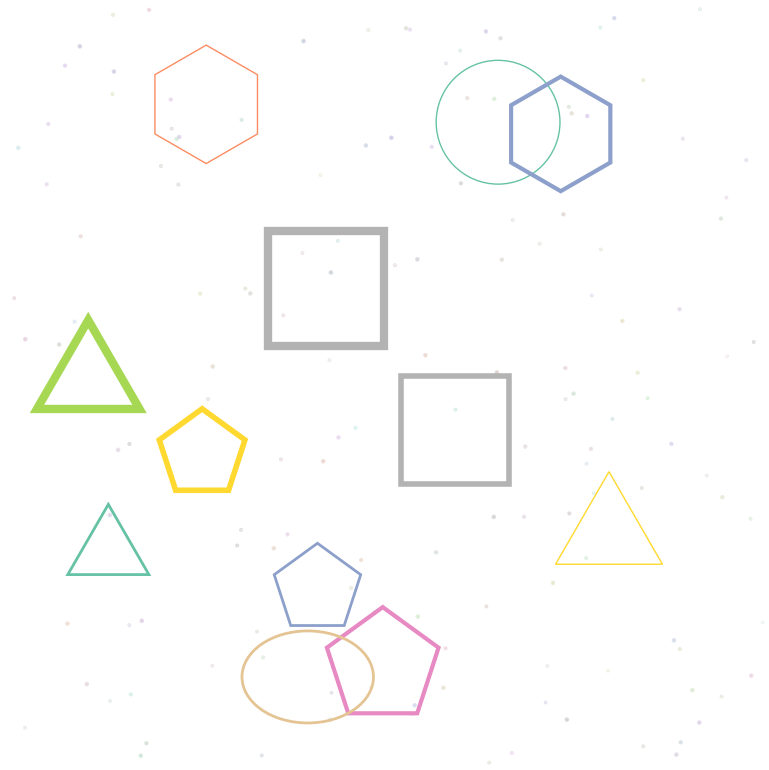[{"shape": "triangle", "thickness": 1, "radius": 0.3, "center": [0.141, 0.284]}, {"shape": "circle", "thickness": 0.5, "radius": 0.4, "center": [0.647, 0.841]}, {"shape": "hexagon", "thickness": 0.5, "radius": 0.38, "center": [0.268, 0.865]}, {"shape": "pentagon", "thickness": 1, "radius": 0.3, "center": [0.412, 0.235]}, {"shape": "hexagon", "thickness": 1.5, "radius": 0.37, "center": [0.728, 0.826]}, {"shape": "pentagon", "thickness": 1.5, "radius": 0.38, "center": [0.497, 0.135]}, {"shape": "triangle", "thickness": 3, "radius": 0.38, "center": [0.115, 0.507]}, {"shape": "triangle", "thickness": 0.5, "radius": 0.4, "center": [0.791, 0.307]}, {"shape": "pentagon", "thickness": 2, "radius": 0.29, "center": [0.262, 0.411]}, {"shape": "oval", "thickness": 1, "radius": 0.43, "center": [0.4, 0.121]}, {"shape": "square", "thickness": 3, "radius": 0.37, "center": [0.424, 0.625]}, {"shape": "square", "thickness": 2, "radius": 0.35, "center": [0.591, 0.442]}]